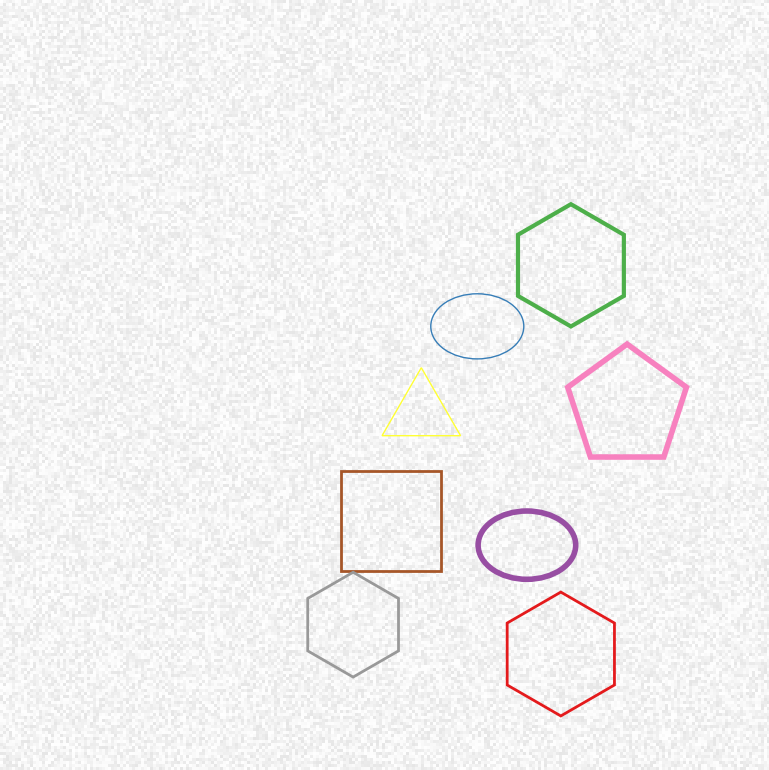[{"shape": "hexagon", "thickness": 1, "radius": 0.4, "center": [0.728, 0.151]}, {"shape": "oval", "thickness": 0.5, "radius": 0.3, "center": [0.62, 0.576]}, {"shape": "hexagon", "thickness": 1.5, "radius": 0.4, "center": [0.741, 0.655]}, {"shape": "oval", "thickness": 2, "radius": 0.32, "center": [0.684, 0.292]}, {"shape": "triangle", "thickness": 0.5, "radius": 0.29, "center": [0.547, 0.464]}, {"shape": "square", "thickness": 1, "radius": 0.32, "center": [0.508, 0.324]}, {"shape": "pentagon", "thickness": 2, "radius": 0.41, "center": [0.814, 0.472]}, {"shape": "hexagon", "thickness": 1, "radius": 0.34, "center": [0.459, 0.189]}]